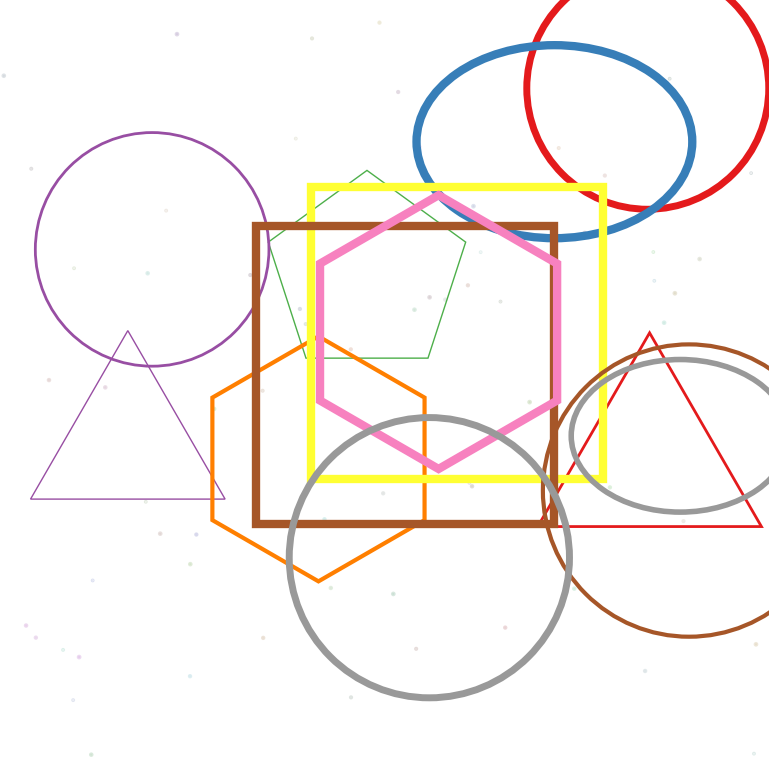[{"shape": "circle", "thickness": 2.5, "radius": 0.79, "center": [0.841, 0.885]}, {"shape": "triangle", "thickness": 1, "radius": 0.84, "center": [0.844, 0.4]}, {"shape": "oval", "thickness": 3, "radius": 0.9, "center": [0.72, 0.816]}, {"shape": "pentagon", "thickness": 0.5, "radius": 0.67, "center": [0.477, 0.644]}, {"shape": "triangle", "thickness": 0.5, "radius": 0.73, "center": [0.166, 0.425]}, {"shape": "circle", "thickness": 1, "radius": 0.76, "center": [0.198, 0.676]}, {"shape": "hexagon", "thickness": 1.5, "radius": 0.8, "center": [0.414, 0.404]}, {"shape": "square", "thickness": 3, "radius": 0.95, "center": [0.594, 0.567]}, {"shape": "circle", "thickness": 1.5, "radius": 0.95, "center": [0.895, 0.363]}, {"shape": "square", "thickness": 3, "radius": 0.97, "center": [0.526, 0.513]}, {"shape": "hexagon", "thickness": 3, "radius": 0.89, "center": [0.57, 0.569]}, {"shape": "circle", "thickness": 2.5, "radius": 0.91, "center": [0.558, 0.276]}, {"shape": "oval", "thickness": 2, "radius": 0.71, "center": [0.883, 0.434]}]